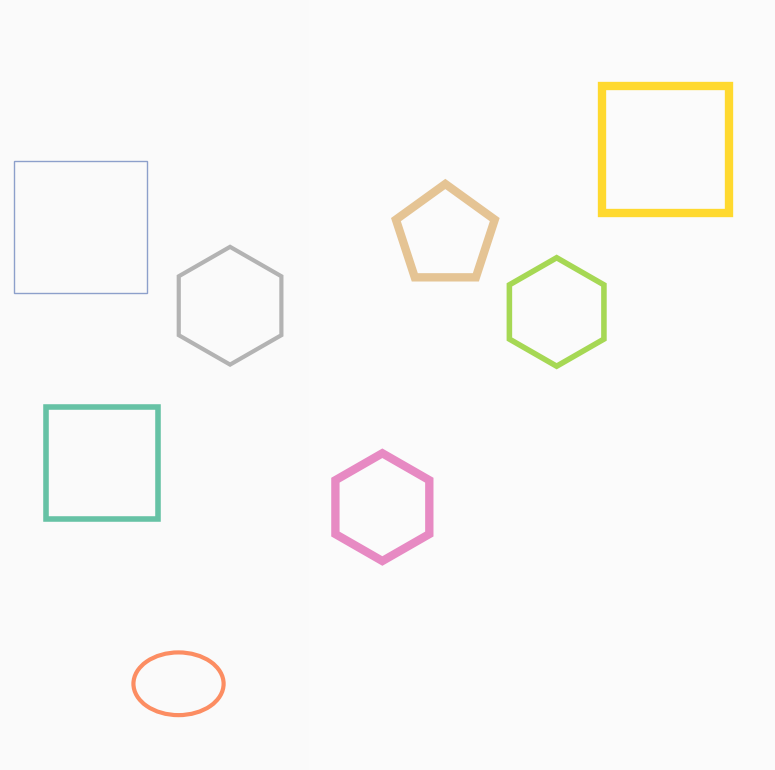[{"shape": "square", "thickness": 2, "radius": 0.36, "center": [0.131, 0.399]}, {"shape": "oval", "thickness": 1.5, "radius": 0.29, "center": [0.23, 0.112]}, {"shape": "square", "thickness": 0.5, "radius": 0.43, "center": [0.103, 0.706]}, {"shape": "hexagon", "thickness": 3, "radius": 0.35, "center": [0.493, 0.341]}, {"shape": "hexagon", "thickness": 2, "radius": 0.35, "center": [0.718, 0.595]}, {"shape": "square", "thickness": 3, "radius": 0.41, "center": [0.859, 0.806]}, {"shape": "pentagon", "thickness": 3, "radius": 0.34, "center": [0.575, 0.694]}, {"shape": "hexagon", "thickness": 1.5, "radius": 0.38, "center": [0.297, 0.603]}]